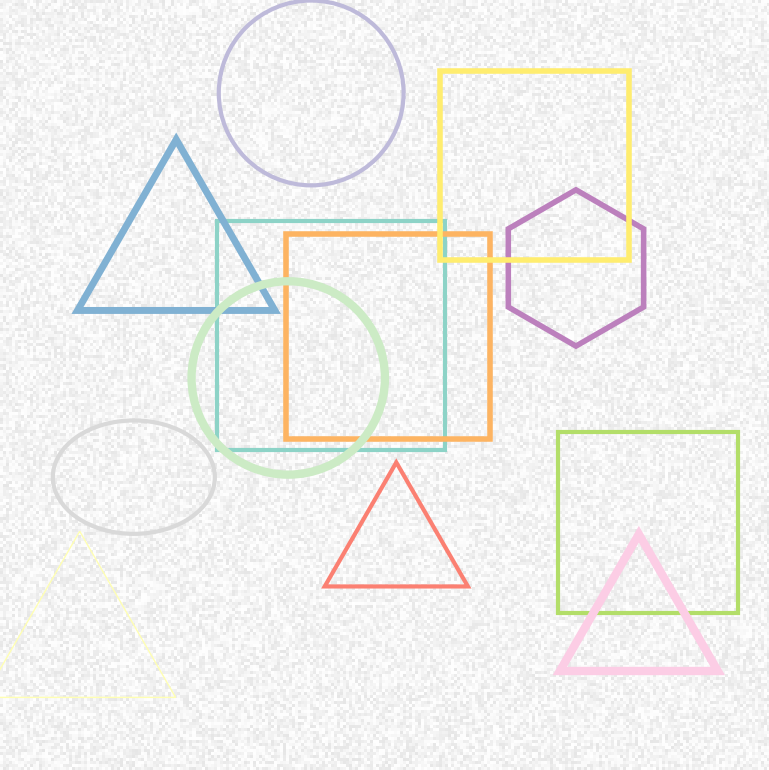[{"shape": "square", "thickness": 1.5, "radius": 0.74, "center": [0.43, 0.564]}, {"shape": "triangle", "thickness": 0.5, "radius": 0.72, "center": [0.104, 0.166]}, {"shape": "circle", "thickness": 1.5, "radius": 0.6, "center": [0.404, 0.879]}, {"shape": "triangle", "thickness": 1.5, "radius": 0.54, "center": [0.515, 0.292]}, {"shape": "triangle", "thickness": 2.5, "radius": 0.74, "center": [0.229, 0.671]}, {"shape": "square", "thickness": 2, "radius": 0.66, "center": [0.504, 0.563]}, {"shape": "square", "thickness": 1.5, "radius": 0.58, "center": [0.842, 0.321]}, {"shape": "triangle", "thickness": 3, "radius": 0.59, "center": [0.83, 0.188]}, {"shape": "oval", "thickness": 1.5, "radius": 0.53, "center": [0.174, 0.38]}, {"shape": "hexagon", "thickness": 2, "radius": 0.51, "center": [0.748, 0.652]}, {"shape": "circle", "thickness": 3, "radius": 0.63, "center": [0.374, 0.509]}, {"shape": "square", "thickness": 2, "radius": 0.61, "center": [0.694, 0.785]}]